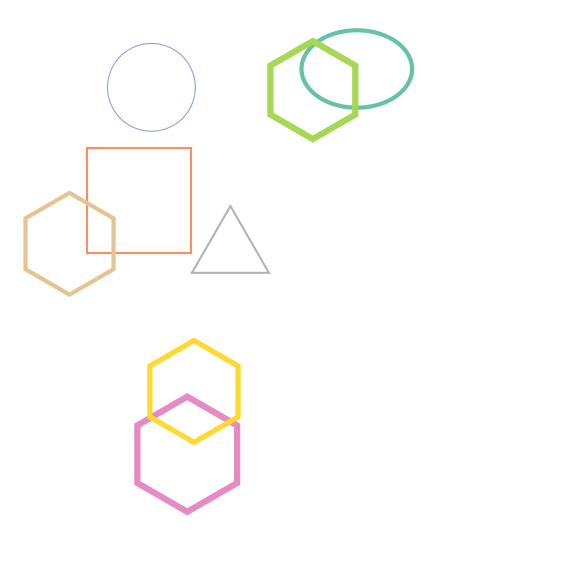[{"shape": "oval", "thickness": 2, "radius": 0.48, "center": [0.618, 0.88]}, {"shape": "square", "thickness": 1, "radius": 0.45, "center": [0.241, 0.652]}, {"shape": "circle", "thickness": 0.5, "radius": 0.38, "center": [0.262, 0.848]}, {"shape": "hexagon", "thickness": 3, "radius": 0.5, "center": [0.324, 0.213]}, {"shape": "hexagon", "thickness": 3, "radius": 0.42, "center": [0.542, 0.843]}, {"shape": "hexagon", "thickness": 2.5, "radius": 0.44, "center": [0.336, 0.321]}, {"shape": "hexagon", "thickness": 2, "radius": 0.44, "center": [0.12, 0.577]}, {"shape": "triangle", "thickness": 1, "radius": 0.39, "center": [0.399, 0.565]}]